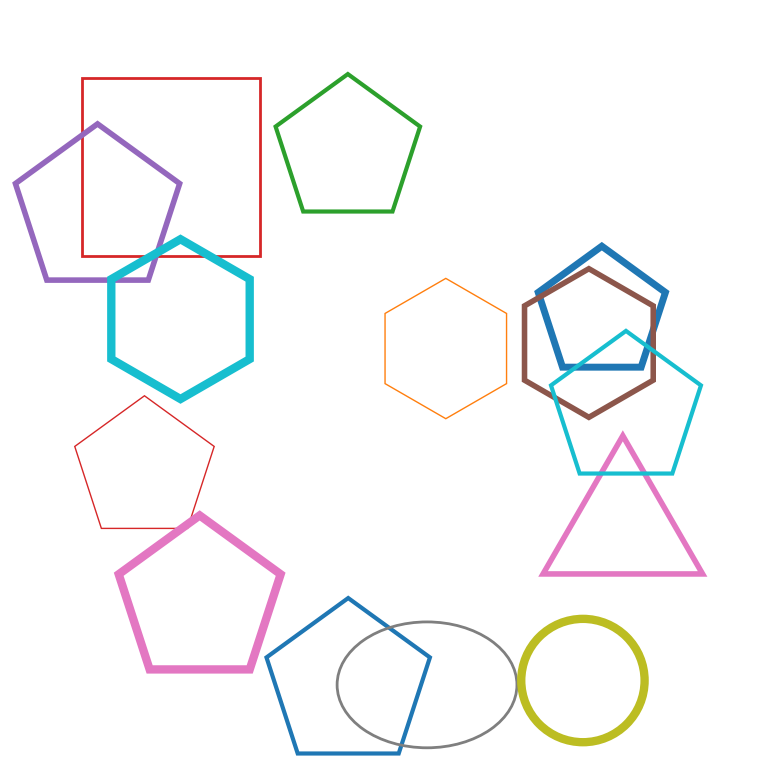[{"shape": "pentagon", "thickness": 2.5, "radius": 0.43, "center": [0.782, 0.593]}, {"shape": "pentagon", "thickness": 1.5, "radius": 0.56, "center": [0.452, 0.112]}, {"shape": "hexagon", "thickness": 0.5, "radius": 0.46, "center": [0.579, 0.547]}, {"shape": "pentagon", "thickness": 1.5, "radius": 0.49, "center": [0.452, 0.805]}, {"shape": "pentagon", "thickness": 0.5, "radius": 0.48, "center": [0.188, 0.391]}, {"shape": "square", "thickness": 1, "radius": 0.58, "center": [0.222, 0.783]}, {"shape": "pentagon", "thickness": 2, "radius": 0.56, "center": [0.127, 0.727]}, {"shape": "hexagon", "thickness": 2, "radius": 0.48, "center": [0.765, 0.555]}, {"shape": "pentagon", "thickness": 3, "radius": 0.55, "center": [0.259, 0.22]}, {"shape": "triangle", "thickness": 2, "radius": 0.6, "center": [0.809, 0.314]}, {"shape": "oval", "thickness": 1, "radius": 0.58, "center": [0.555, 0.111]}, {"shape": "circle", "thickness": 3, "radius": 0.4, "center": [0.757, 0.116]}, {"shape": "hexagon", "thickness": 3, "radius": 0.52, "center": [0.234, 0.586]}, {"shape": "pentagon", "thickness": 1.5, "radius": 0.51, "center": [0.813, 0.468]}]